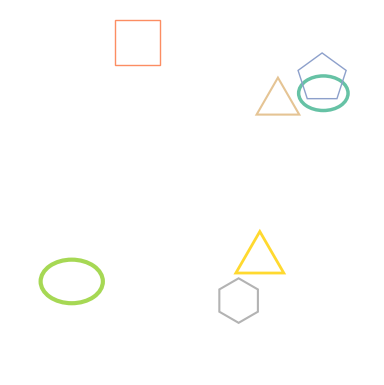[{"shape": "oval", "thickness": 2.5, "radius": 0.32, "center": [0.84, 0.758]}, {"shape": "square", "thickness": 1, "radius": 0.29, "center": [0.358, 0.89]}, {"shape": "pentagon", "thickness": 1, "radius": 0.33, "center": [0.837, 0.797]}, {"shape": "oval", "thickness": 3, "radius": 0.4, "center": [0.186, 0.269]}, {"shape": "triangle", "thickness": 2, "radius": 0.36, "center": [0.675, 0.327]}, {"shape": "triangle", "thickness": 1.5, "radius": 0.32, "center": [0.722, 0.734]}, {"shape": "hexagon", "thickness": 1.5, "radius": 0.29, "center": [0.62, 0.219]}]